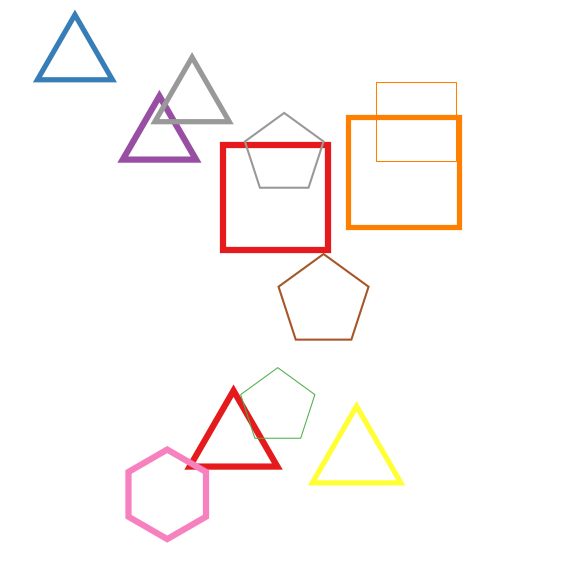[{"shape": "triangle", "thickness": 3, "radius": 0.44, "center": [0.404, 0.235]}, {"shape": "square", "thickness": 3, "radius": 0.45, "center": [0.477, 0.657]}, {"shape": "triangle", "thickness": 2.5, "radius": 0.38, "center": [0.13, 0.899]}, {"shape": "pentagon", "thickness": 0.5, "radius": 0.34, "center": [0.481, 0.295]}, {"shape": "triangle", "thickness": 3, "radius": 0.37, "center": [0.276, 0.759]}, {"shape": "square", "thickness": 0.5, "radius": 0.34, "center": [0.72, 0.789]}, {"shape": "square", "thickness": 2.5, "radius": 0.48, "center": [0.699, 0.702]}, {"shape": "triangle", "thickness": 2.5, "radius": 0.44, "center": [0.617, 0.207]}, {"shape": "pentagon", "thickness": 1, "radius": 0.41, "center": [0.56, 0.477]}, {"shape": "hexagon", "thickness": 3, "radius": 0.39, "center": [0.29, 0.143]}, {"shape": "triangle", "thickness": 2.5, "radius": 0.37, "center": [0.333, 0.826]}, {"shape": "pentagon", "thickness": 1, "radius": 0.36, "center": [0.492, 0.732]}]